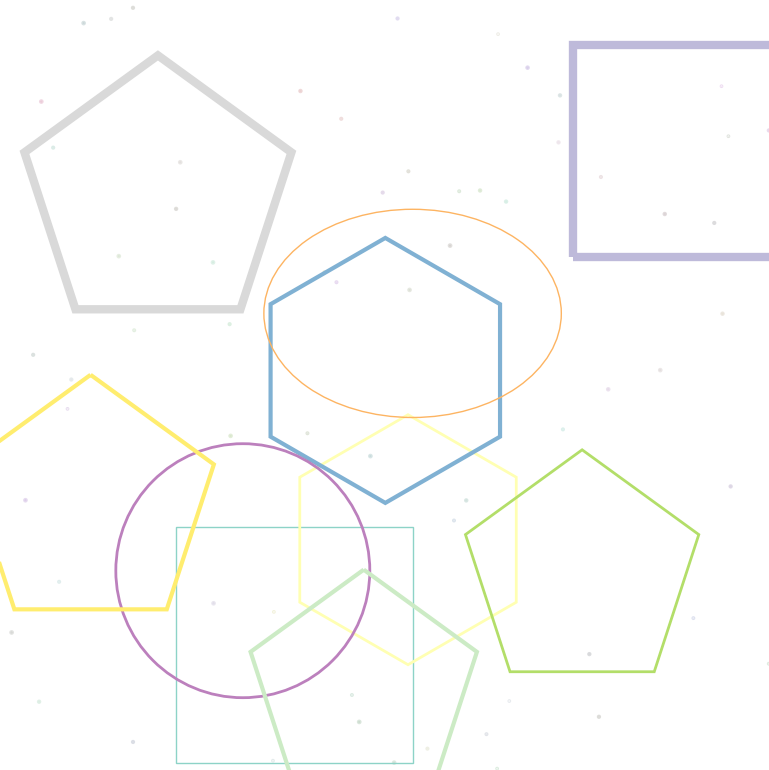[{"shape": "square", "thickness": 0.5, "radius": 0.77, "center": [0.383, 0.162]}, {"shape": "hexagon", "thickness": 1, "radius": 0.81, "center": [0.53, 0.299]}, {"shape": "square", "thickness": 3, "radius": 0.69, "center": [0.881, 0.804]}, {"shape": "hexagon", "thickness": 1.5, "radius": 0.86, "center": [0.5, 0.519]}, {"shape": "oval", "thickness": 0.5, "radius": 0.97, "center": [0.536, 0.593]}, {"shape": "pentagon", "thickness": 1, "radius": 0.8, "center": [0.756, 0.257]}, {"shape": "pentagon", "thickness": 3, "radius": 0.91, "center": [0.205, 0.746]}, {"shape": "circle", "thickness": 1, "radius": 0.82, "center": [0.315, 0.259]}, {"shape": "pentagon", "thickness": 1.5, "radius": 0.77, "center": [0.472, 0.106]}, {"shape": "pentagon", "thickness": 1.5, "radius": 0.84, "center": [0.118, 0.345]}]